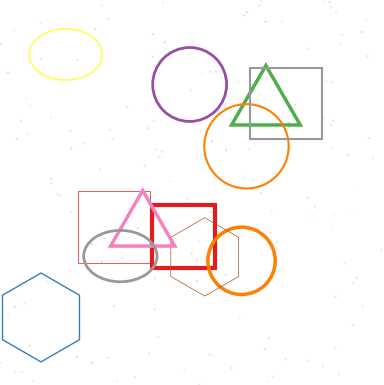[{"shape": "square", "thickness": 0.5, "radius": 0.46, "center": [0.297, 0.41]}, {"shape": "square", "thickness": 3, "radius": 0.41, "center": [0.476, 0.386]}, {"shape": "hexagon", "thickness": 1, "radius": 0.58, "center": [0.106, 0.175]}, {"shape": "triangle", "thickness": 2.5, "radius": 0.51, "center": [0.691, 0.727]}, {"shape": "circle", "thickness": 2, "radius": 0.48, "center": [0.493, 0.781]}, {"shape": "circle", "thickness": 1.5, "radius": 0.55, "center": [0.64, 0.62]}, {"shape": "circle", "thickness": 2.5, "radius": 0.44, "center": [0.627, 0.323]}, {"shape": "oval", "thickness": 1, "radius": 0.47, "center": [0.171, 0.858]}, {"shape": "hexagon", "thickness": 0.5, "radius": 0.51, "center": [0.532, 0.333]}, {"shape": "triangle", "thickness": 2.5, "radius": 0.48, "center": [0.371, 0.409]}, {"shape": "square", "thickness": 1.5, "radius": 0.47, "center": [0.743, 0.731]}, {"shape": "oval", "thickness": 2, "radius": 0.48, "center": [0.313, 0.335]}]